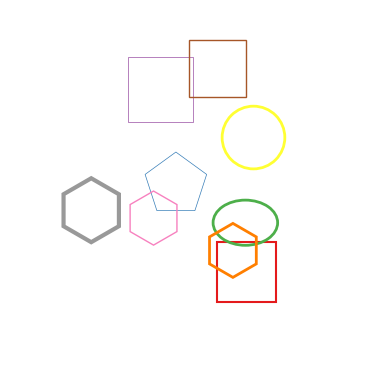[{"shape": "square", "thickness": 1.5, "radius": 0.39, "center": [0.641, 0.294]}, {"shape": "pentagon", "thickness": 0.5, "radius": 0.42, "center": [0.457, 0.521]}, {"shape": "oval", "thickness": 2, "radius": 0.42, "center": [0.637, 0.422]}, {"shape": "square", "thickness": 0.5, "radius": 0.43, "center": [0.417, 0.768]}, {"shape": "hexagon", "thickness": 2, "radius": 0.35, "center": [0.605, 0.35]}, {"shape": "circle", "thickness": 2, "radius": 0.41, "center": [0.658, 0.643]}, {"shape": "square", "thickness": 1, "radius": 0.37, "center": [0.566, 0.822]}, {"shape": "hexagon", "thickness": 1, "radius": 0.35, "center": [0.399, 0.434]}, {"shape": "hexagon", "thickness": 3, "radius": 0.42, "center": [0.237, 0.454]}]